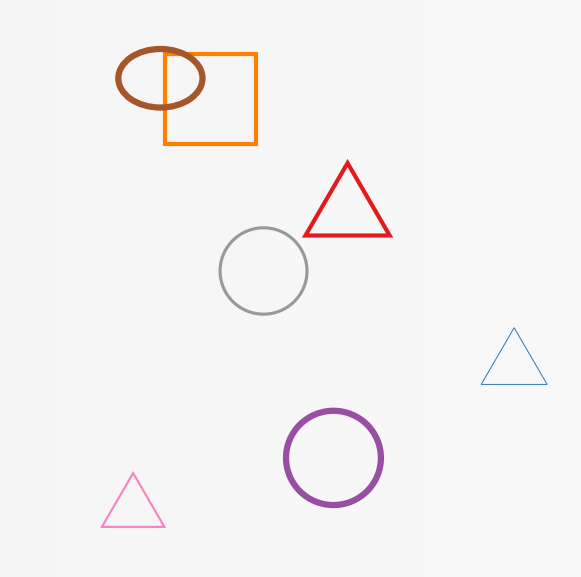[{"shape": "triangle", "thickness": 2, "radius": 0.42, "center": [0.598, 0.633]}, {"shape": "triangle", "thickness": 0.5, "radius": 0.33, "center": [0.885, 0.366]}, {"shape": "circle", "thickness": 3, "radius": 0.41, "center": [0.574, 0.206]}, {"shape": "square", "thickness": 2, "radius": 0.39, "center": [0.362, 0.827]}, {"shape": "oval", "thickness": 3, "radius": 0.36, "center": [0.276, 0.864]}, {"shape": "triangle", "thickness": 1, "radius": 0.31, "center": [0.229, 0.118]}, {"shape": "circle", "thickness": 1.5, "radius": 0.37, "center": [0.453, 0.53]}]